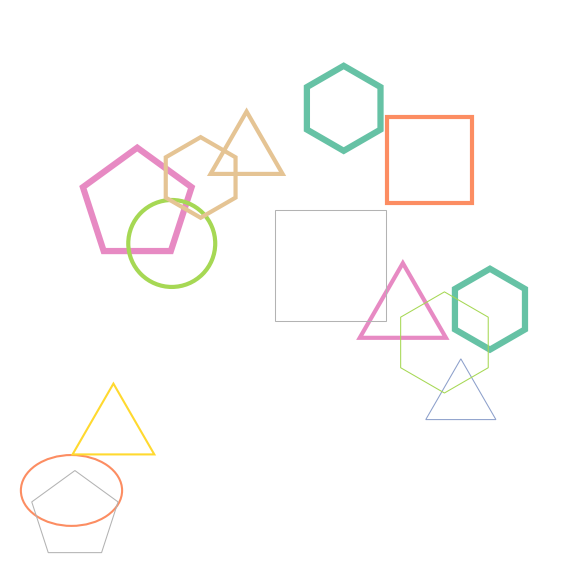[{"shape": "hexagon", "thickness": 3, "radius": 0.37, "center": [0.595, 0.812]}, {"shape": "hexagon", "thickness": 3, "radius": 0.35, "center": [0.848, 0.464]}, {"shape": "oval", "thickness": 1, "radius": 0.44, "center": [0.124, 0.15]}, {"shape": "square", "thickness": 2, "radius": 0.37, "center": [0.743, 0.722]}, {"shape": "triangle", "thickness": 0.5, "radius": 0.35, "center": [0.798, 0.308]}, {"shape": "triangle", "thickness": 2, "radius": 0.43, "center": [0.698, 0.457]}, {"shape": "pentagon", "thickness": 3, "radius": 0.49, "center": [0.238, 0.644]}, {"shape": "hexagon", "thickness": 0.5, "radius": 0.44, "center": [0.77, 0.406]}, {"shape": "circle", "thickness": 2, "radius": 0.38, "center": [0.297, 0.578]}, {"shape": "triangle", "thickness": 1, "radius": 0.41, "center": [0.196, 0.253]}, {"shape": "hexagon", "thickness": 2, "radius": 0.35, "center": [0.347, 0.692]}, {"shape": "triangle", "thickness": 2, "radius": 0.36, "center": [0.427, 0.734]}, {"shape": "pentagon", "thickness": 0.5, "radius": 0.39, "center": [0.13, 0.106]}, {"shape": "square", "thickness": 0.5, "radius": 0.48, "center": [0.572, 0.54]}]